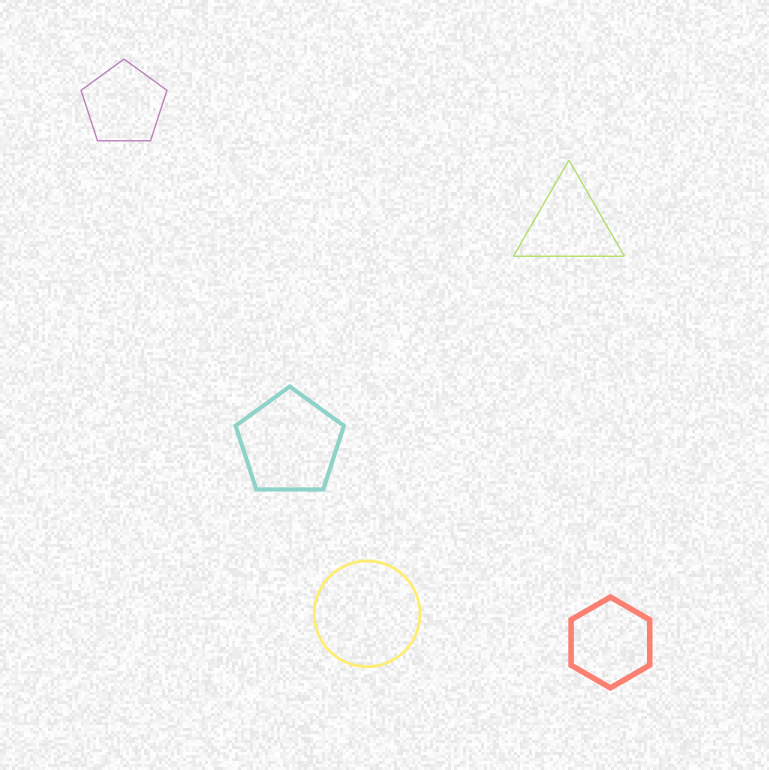[{"shape": "pentagon", "thickness": 1.5, "radius": 0.37, "center": [0.376, 0.424]}, {"shape": "hexagon", "thickness": 2, "radius": 0.29, "center": [0.793, 0.166]}, {"shape": "triangle", "thickness": 0.5, "radius": 0.42, "center": [0.739, 0.709]}, {"shape": "pentagon", "thickness": 0.5, "radius": 0.29, "center": [0.161, 0.865]}, {"shape": "circle", "thickness": 1, "radius": 0.34, "center": [0.477, 0.203]}]